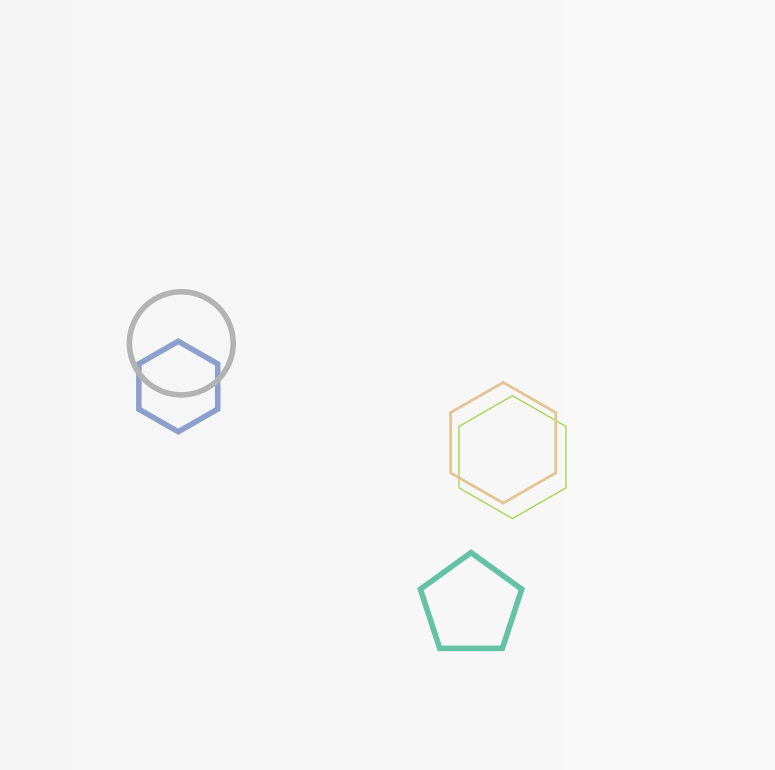[{"shape": "pentagon", "thickness": 2, "radius": 0.34, "center": [0.608, 0.214]}, {"shape": "hexagon", "thickness": 2, "radius": 0.29, "center": [0.23, 0.498]}, {"shape": "hexagon", "thickness": 0.5, "radius": 0.4, "center": [0.661, 0.406]}, {"shape": "hexagon", "thickness": 1, "radius": 0.39, "center": [0.649, 0.425]}, {"shape": "circle", "thickness": 2, "radius": 0.33, "center": [0.234, 0.554]}]